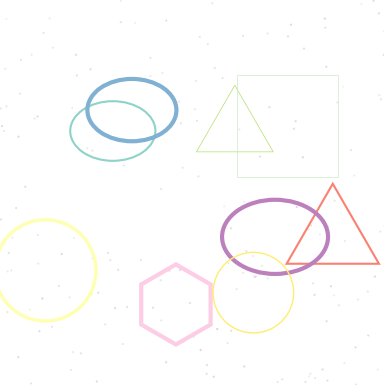[{"shape": "oval", "thickness": 1.5, "radius": 0.55, "center": [0.293, 0.66]}, {"shape": "circle", "thickness": 2.5, "radius": 0.66, "center": [0.118, 0.298]}, {"shape": "triangle", "thickness": 1.5, "radius": 0.69, "center": [0.864, 0.384]}, {"shape": "oval", "thickness": 3, "radius": 0.58, "center": [0.343, 0.714]}, {"shape": "triangle", "thickness": 0.5, "radius": 0.58, "center": [0.61, 0.663]}, {"shape": "hexagon", "thickness": 3, "radius": 0.52, "center": [0.457, 0.209]}, {"shape": "oval", "thickness": 3, "radius": 0.69, "center": [0.714, 0.385]}, {"shape": "square", "thickness": 0.5, "radius": 0.66, "center": [0.746, 0.672]}, {"shape": "circle", "thickness": 1, "radius": 0.52, "center": [0.658, 0.24]}]